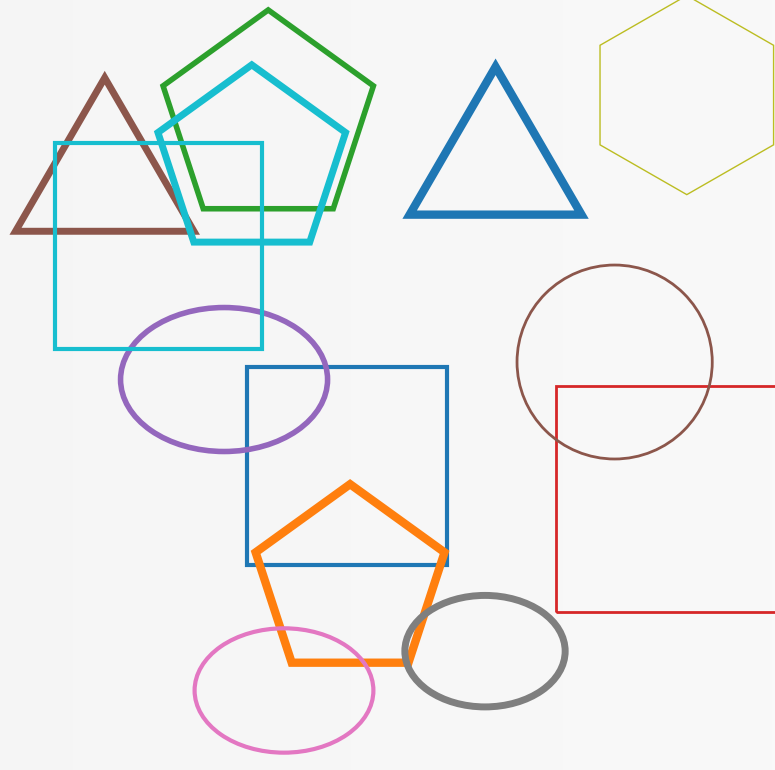[{"shape": "triangle", "thickness": 3, "radius": 0.64, "center": [0.639, 0.785]}, {"shape": "square", "thickness": 1.5, "radius": 0.65, "center": [0.447, 0.395]}, {"shape": "pentagon", "thickness": 3, "radius": 0.64, "center": [0.452, 0.243]}, {"shape": "pentagon", "thickness": 2, "radius": 0.71, "center": [0.346, 0.844]}, {"shape": "square", "thickness": 1, "radius": 0.73, "center": [0.865, 0.352]}, {"shape": "oval", "thickness": 2, "radius": 0.67, "center": [0.289, 0.507]}, {"shape": "triangle", "thickness": 2.5, "radius": 0.66, "center": [0.135, 0.766]}, {"shape": "circle", "thickness": 1, "radius": 0.63, "center": [0.793, 0.53]}, {"shape": "oval", "thickness": 1.5, "radius": 0.58, "center": [0.366, 0.103]}, {"shape": "oval", "thickness": 2.5, "radius": 0.52, "center": [0.626, 0.154]}, {"shape": "hexagon", "thickness": 0.5, "radius": 0.65, "center": [0.886, 0.877]}, {"shape": "square", "thickness": 1.5, "radius": 0.67, "center": [0.205, 0.681]}, {"shape": "pentagon", "thickness": 2.5, "radius": 0.64, "center": [0.325, 0.789]}]